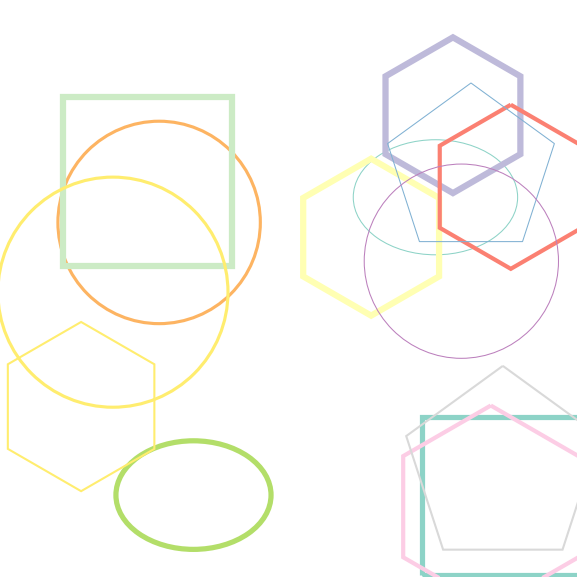[{"shape": "square", "thickness": 2.5, "radius": 0.68, "center": [0.867, 0.14]}, {"shape": "oval", "thickness": 0.5, "radius": 0.71, "center": [0.754, 0.658]}, {"shape": "hexagon", "thickness": 3, "radius": 0.68, "center": [0.643, 0.588]}, {"shape": "hexagon", "thickness": 3, "radius": 0.67, "center": [0.784, 0.8]}, {"shape": "hexagon", "thickness": 2, "radius": 0.71, "center": [0.885, 0.676]}, {"shape": "pentagon", "thickness": 0.5, "radius": 0.76, "center": [0.816, 0.704]}, {"shape": "circle", "thickness": 1.5, "radius": 0.88, "center": [0.276, 0.614]}, {"shape": "oval", "thickness": 2.5, "radius": 0.67, "center": [0.335, 0.142]}, {"shape": "hexagon", "thickness": 2, "radius": 0.88, "center": [0.85, 0.122]}, {"shape": "pentagon", "thickness": 1, "radius": 0.88, "center": [0.871, 0.19]}, {"shape": "circle", "thickness": 0.5, "radius": 0.84, "center": [0.799, 0.547]}, {"shape": "square", "thickness": 3, "radius": 0.73, "center": [0.256, 0.685]}, {"shape": "hexagon", "thickness": 1, "radius": 0.73, "center": [0.14, 0.295]}, {"shape": "circle", "thickness": 1.5, "radius": 1.0, "center": [0.196, 0.493]}]